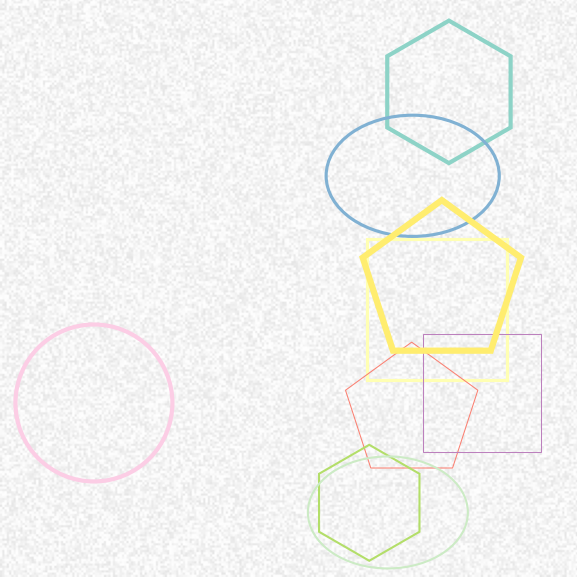[{"shape": "hexagon", "thickness": 2, "radius": 0.62, "center": [0.777, 0.84]}, {"shape": "square", "thickness": 1.5, "radius": 0.61, "center": [0.757, 0.464]}, {"shape": "pentagon", "thickness": 0.5, "radius": 0.6, "center": [0.713, 0.286]}, {"shape": "oval", "thickness": 1.5, "radius": 0.75, "center": [0.715, 0.695]}, {"shape": "hexagon", "thickness": 1, "radius": 0.5, "center": [0.639, 0.129]}, {"shape": "circle", "thickness": 2, "radius": 0.68, "center": [0.163, 0.301]}, {"shape": "square", "thickness": 0.5, "radius": 0.51, "center": [0.834, 0.319]}, {"shape": "oval", "thickness": 1, "radius": 0.69, "center": [0.672, 0.112]}, {"shape": "pentagon", "thickness": 3, "radius": 0.72, "center": [0.765, 0.508]}]